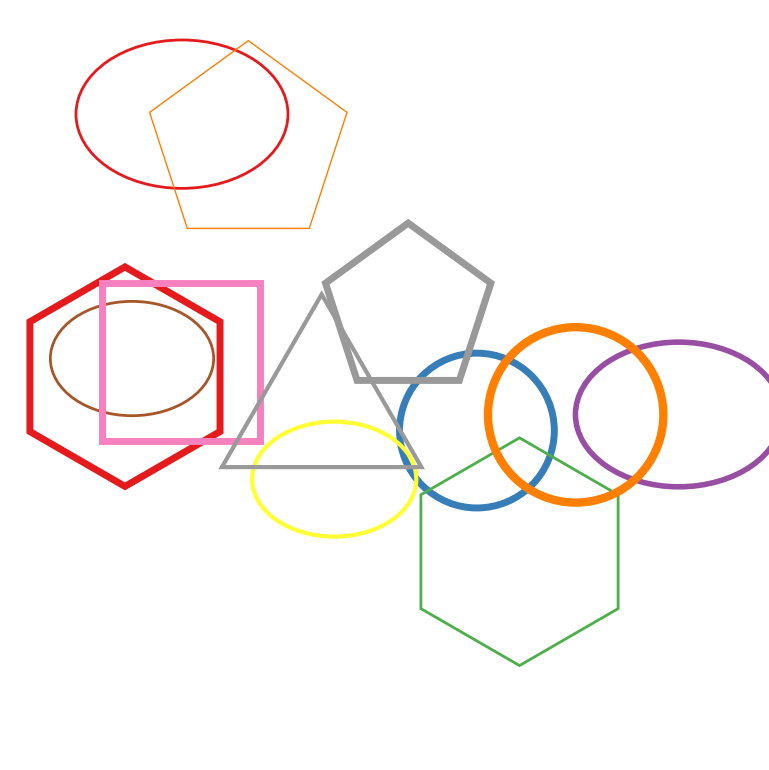[{"shape": "hexagon", "thickness": 2.5, "radius": 0.71, "center": [0.162, 0.511]}, {"shape": "oval", "thickness": 1, "radius": 0.69, "center": [0.236, 0.852]}, {"shape": "circle", "thickness": 2.5, "radius": 0.5, "center": [0.619, 0.441]}, {"shape": "hexagon", "thickness": 1, "radius": 0.74, "center": [0.675, 0.284]}, {"shape": "oval", "thickness": 2, "radius": 0.67, "center": [0.882, 0.462]}, {"shape": "pentagon", "thickness": 0.5, "radius": 0.67, "center": [0.322, 0.812]}, {"shape": "circle", "thickness": 3, "radius": 0.57, "center": [0.748, 0.461]}, {"shape": "oval", "thickness": 1.5, "radius": 0.53, "center": [0.434, 0.378]}, {"shape": "oval", "thickness": 1, "radius": 0.53, "center": [0.171, 0.534]}, {"shape": "square", "thickness": 2.5, "radius": 0.51, "center": [0.235, 0.53]}, {"shape": "pentagon", "thickness": 2.5, "radius": 0.56, "center": [0.53, 0.597]}, {"shape": "triangle", "thickness": 1.5, "radius": 0.75, "center": [0.418, 0.468]}]